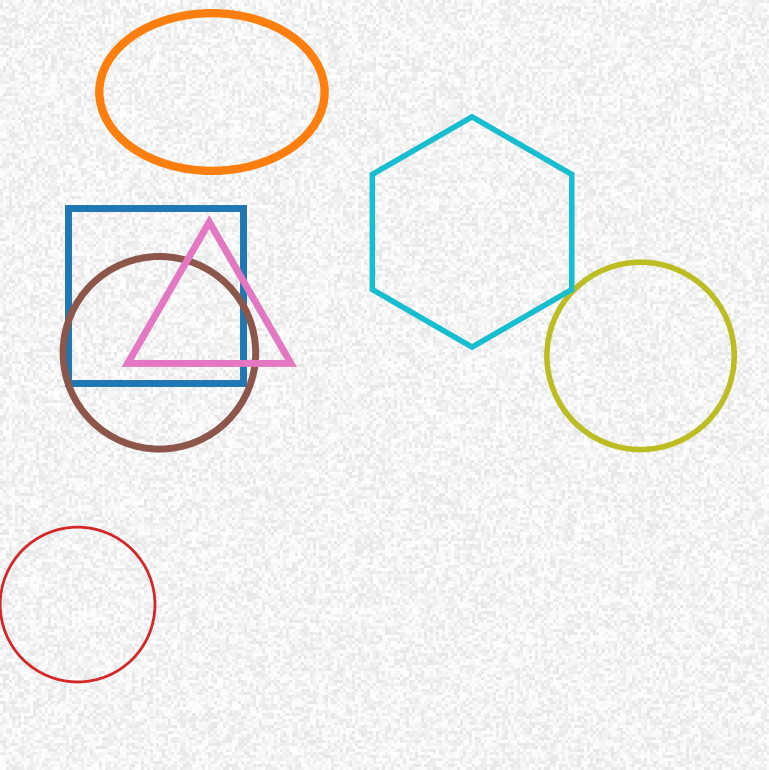[{"shape": "square", "thickness": 2.5, "radius": 0.57, "center": [0.202, 0.616]}, {"shape": "oval", "thickness": 3, "radius": 0.73, "center": [0.275, 0.88]}, {"shape": "circle", "thickness": 1, "radius": 0.5, "center": [0.101, 0.215]}, {"shape": "circle", "thickness": 2.5, "radius": 0.63, "center": [0.207, 0.542]}, {"shape": "triangle", "thickness": 2.5, "radius": 0.61, "center": [0.272, 0.589]}, {"shape": "circle", "thickness": 2, "radius": 0.61, "center": [0.832, 0.538]}, {"shape": "hexagon", "thickness": 2, "radius": 0.75, "center": [0.613, 0.699]}]